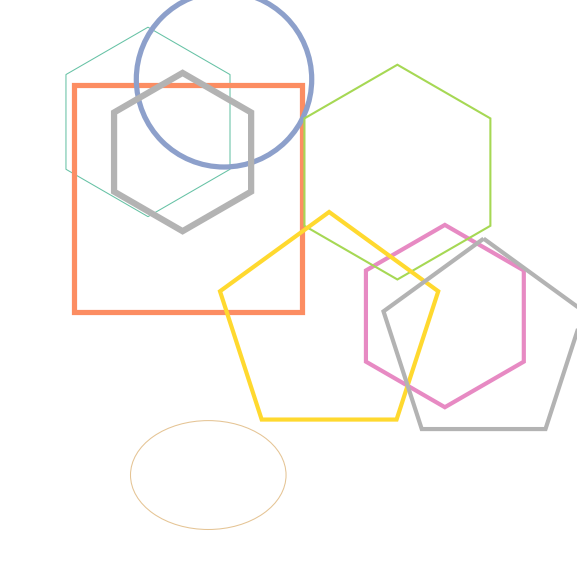[{"shape": "hexagon", "thickness": 0.5, "radius": 0.82, "center": [0.256, 0.788]}, {"shape": "square", "thickness": 2.5, "radius": 0.98, "center": [0.325, 0.655]}, {"shape": "circle", "thickness": 2.5, "radius": 0.76, "center": [0.388, 0.862]}, {"shape": "hexagon", "thickness": 2, "radius": 0.79, "center": [0.77, 0.452]}, {"shape": "hexagon", "thickness": 1, "radius": 0.93, "center": [0.688, 0.701]}, {"shape": "pentagon", "thickness": 2, "radius": 0.99, "center": [0.57, 0.433]}, {"shape": "oval", "thickness": 0.5, "radius": 0.67, "center": [0.361, 0.177]}, {"shape": "hexagon", "thickness": 3, "radius": 0.69, "center": [0.316, 0.736]}, {"shape": "pentagon", "thickness": 2, "radius": 0.91, "center": [0.837, 0.404]}]